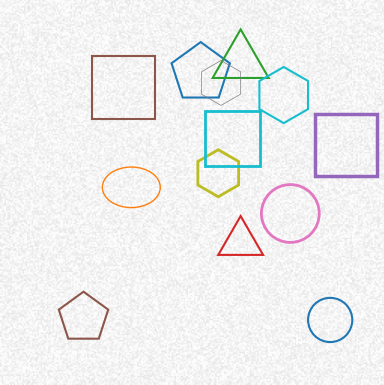[{"shape": "pentagon", "thickness": 1.5, "radius": 0.4, "center": [0.521, 0.811]}, {"shape": "circle", "thickness": 1.5, "radius": 0.29, "center": [0.858, 0.169]}, {"shape": "oval", "thickness": 1, "radius": 0.38, "center": [0.341, 0.513]}, {"shape": "triangle", "thickness": 1.5, "radius": 0.42, "center": [0.625, 0.84]}, {"shape": "triangle", "thickness": 1.5, "radius": 0.34, "center": [0.625, 0.372]}, {"shape": "square", "thickness": 2.5, "radius": 0.4, "center": [0.899, 0.624]}, {"shape": "pentagon", "thickness": 1.5, "radius": 0.34, "center": [0.217, 0.175]}, {"shape": "square", "thickness": 1.5, "radius": 0.41, "center": [0.321, 0.774]}, {"shape": "circle", "thickness": 2, "radius": 0.38, "center": [0.754, 0.445]}, {"shape": "hexagon", "thickness": 0.5, "radius": 0.29, "center": [0.574, 0.785]}, {"shape": "hexagon", "thickness": 2, "radius": 0.31, "center": [0.567, 0.55]}, {"shape": "hexagon", "thickness": 1.5, "radius": 0.36, "center": [0.737, 0.753]}, {"shape": "square", "thickness": 2, "radius": 0.36, "center": [0.605, 0.64]}]